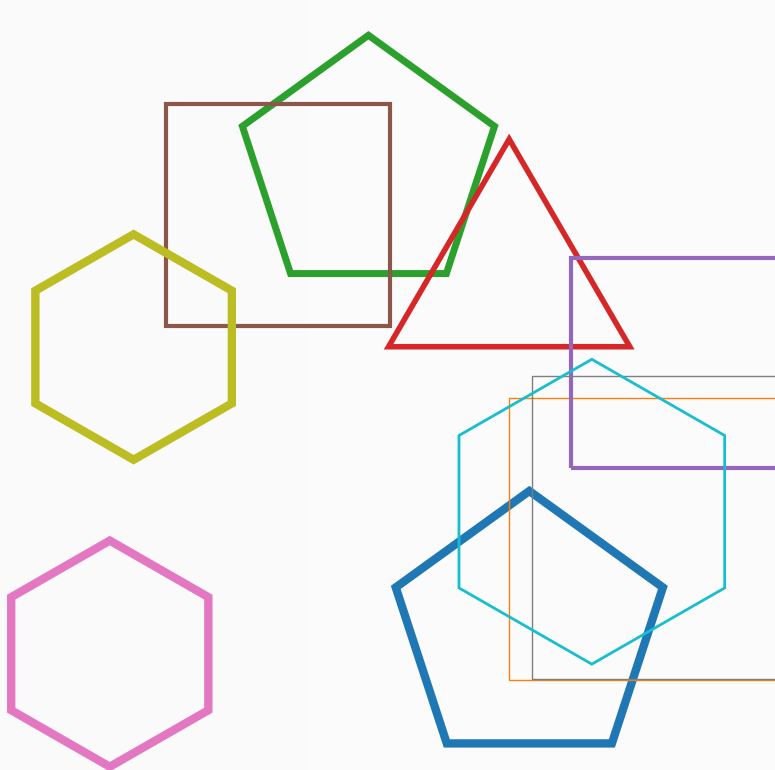[{"shape": "pentagon", "thickness": 3, "radius": 0.91, "center": [0.683, 0.181]}, {"shape": "square", "thickness": 0.5, "radius": 0.92, "center": [0.84, 0.3]}, {"shape": "pentagon", "thickness": 2.5, "radius": 0.86, "center": [0.475, 0.783]}, {"shape": "triangle", "thickness": 2, "radius": 0.9, "center": [0.657, 0.64]}, {"shape": "square", "thickness": 1.5, "radius": 0.68, "center": [0.874, 0.529]}, {"shape": "square", "thickness": 1.5, "radius": 0.72, "center": [0.359, 0.721]}, {"shape": "hexagon", "thickness": 3, "radius": 0.73, "center": [0.142, 0.151]}, {"shape": "square", "thickness": 0.5, "radius": 0.98, "center": [0.883, 0.315]}, {"shape": "hexagon", "thickness": 3, "radius": 0.73, "center": [0.172, 0.549]}, {"shape": "hexagon", "thickness": 1, "radius": 0.99, "center": [0.764, 0.335]}]